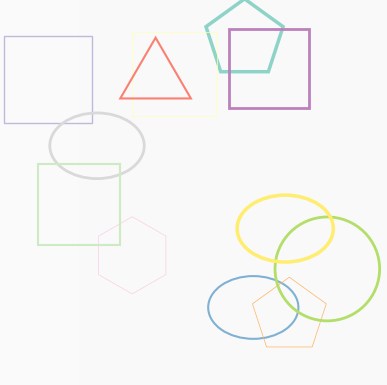[{"shape": "pentagon", "thickness": 2.5, "radius": 0.52, "center": [0.631, 0.898]}, {"shape": "square", "thickness": 0.5, "radius": 0.55, "center": [0.45, 0.809]}, {"shape": "square", "thickness": 1, "radius": 0.57, "center": [0.125, 0.794]}, {"shape": "triangle", "thickness": 1.5, "radius": 0.53, "center": [0.402, 0.797]}, {"shape": "oval", "thickness": 1.5, "radius": 0.58, "center": [0.654, 0.201]}, {"shape": "pentagon", "thickness": 0.5, "radius": 0.5, "center": [0.747, 0.18]}, {"shape": "circle", "thickness": 2, "radius": 0.67, "center": [0.845, 0.302]}, {"shape": "hexagon", "thickness": 0.5, "radius": 0.5, "center": [0.341, 0.337]}, {"shape": "oval", "thickness": 2, "radius": 0.61, "center": [0.25, 0.621]}, {"shape": "square", "thickness": 2, "radius": 0.52, "center": [0.693, 0.823]}, {"shape": "square", "thickness": 1.5, "radius": 0.53, "center": [0.203, 0.469]}, {"shape": "oval", "thickness": 2.5, "radius": 0.62, "center": [0.736, 0.406]}]